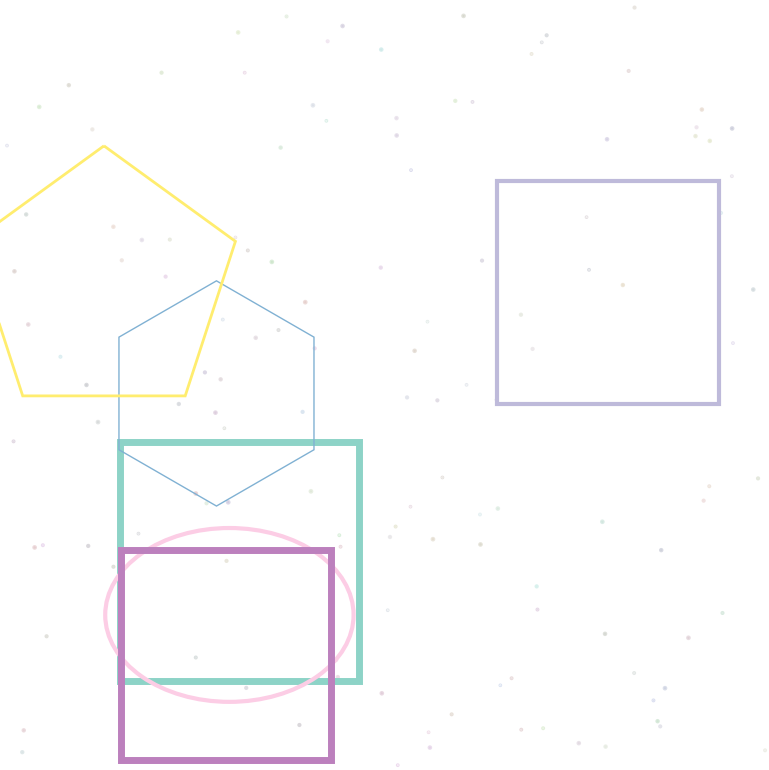[{"shape": "square", "thickness": 2.5, "radius": 0.78, "center": [0.311, 0.271]}, {"shape": "square", "thickness": 1.5, "radius": 0.72, "center": [0.79, 0.62]}, {"shape": "hexagon", "thickness": 0.5, "radius": 0.73, "center": [0.281, 0.489]}, {"shape": "oval", "thickness": 1.5, "radius": 0.81, "center": [0.298, 0.201]}, {"shape": "square", "thickness": 2.5, "radius": 0.68, "center": [0.293, 0.149]}, {"shape": "pentagon", "thickness": 1, "radius": 0.9, "center": [0.135, 0.631]}]